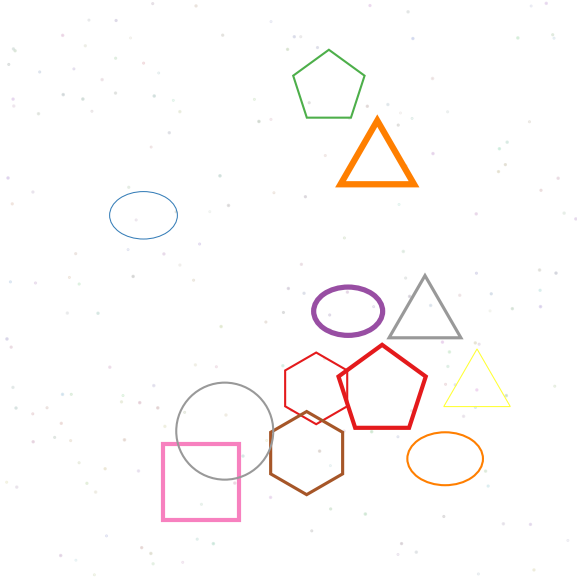[{"shape": "pentagon", "thickness": 2, "radius": 0.4, "center": [0.662, 0.323]}, {"shape": "hexagon", "thickness": 1, "radius": 0.31, "center": [0.547, 0.327]}, {"shape": "oval", "thickness": 0.5, "radius": 0.29, "center": [0.248, 0.626]}, {"shape": "pentagon", "thickness": 1, "radius": 0.32, "center": [0.569, 0.848]}, {"shape": "oval", "thickness": 2.5, "radius": 0.3, "center": [0.603, 0.46]}, {"shape": "oval", "thickness": 1, "radius": 0.33, "center": [0.771, 0.205]}, {"shape": "triangle", "thickness": 3, "radius": 0.37, "center": [0.653, 0.717]}, {"shape": "triangle", "thickness": 0.5, "radius": 0.33, "center": [0.826, 0.328]}, {"shape": "hexagon", "thickness": 1.5, "radius": 0.36, "center": [0.531, 0.215]}, {"shape": "square", "thickness": 2, "radius": 0.33, "center": [0.348, 0.165]}, {"shape": "circle", "thickness": 1, "radius": 0.42, "center": [0.389, 0.253]}, {"shape": "triangle", "thickness": 1.5, "radius": 0.36, "center": [0.736, 0.45]}]